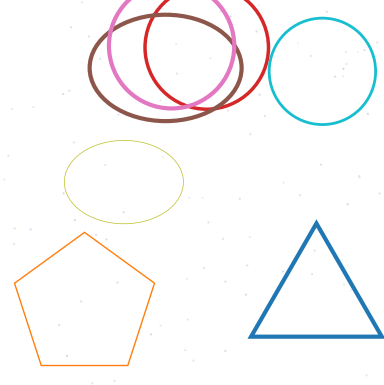[{"shape": "triangle", "thickness": 3, "radius": 0.98, "center": [0.822, 0.224]}, {"shape": "pentagon", "thickness": 1, "radius": 0.96, "center": [0.22, 0.205]}, {"shape": "circle", "thickness": 2.5, "radius": 0.8, "center": [0.537, 0.877]}, {"shape": "oval", "thickness": 3, "radius": 0.99, "center": [0.43, 0.824]}, {"shape": "circle", "thickness": 3, "radius": 0.81, "center": [0.446, 0.881]}, {"shape": "oval", "thickness": 0.5, "radius": 0.77, "center": [0.322, 0.527]}, {"shape": "circle", "thickness": 2, "radius": 0.69, "center": [0.837, 0.815]}]